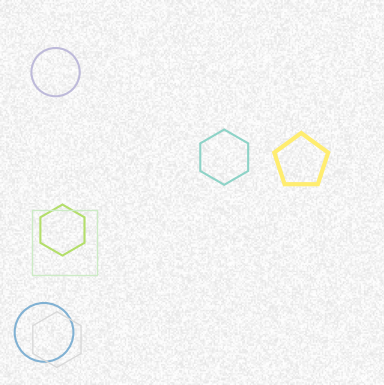[{"shape": "hexagon", "thickness": 1.5, "radius": 0.36, "center": [0.582, 0.592]}, {"shape": "circle", "thickness": 1.5, "radius": 0.31, "center": [0.144, 0.813]}, {"shape": "circle", "thickness": 1.5, "radius": 0.38, "center": [0.114, 0.137]}, {"shape": "hexagon", "thickness": 1.5, "radius": 0.33, "center": [0.162, 0.402]}, {"shape": "hexagon", "thickness": 1, "radius": 0.36, "center": [0.148, 0.118]}, {"shape": "square", "thickness": 1, "radius": 0.42, "center": [0.167, 0.37]}, {"shape": "pentagon", "thickness": 3, "radius": 0.37, "center": [0.782, 0.581]}]